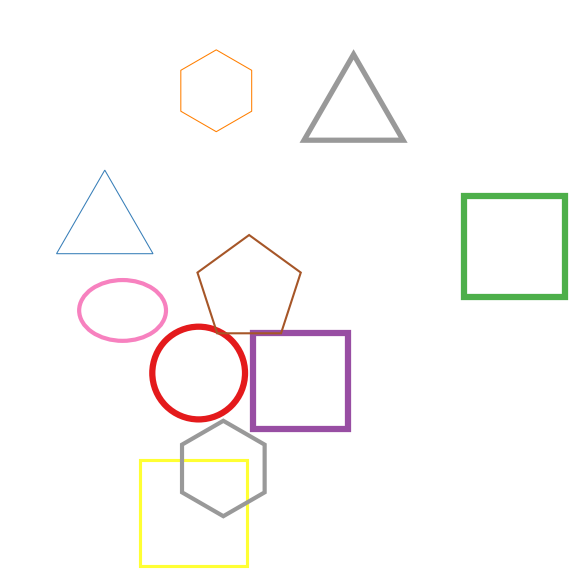[{"shape": "circle", "thickness": 3, "radius": 0.4, "center": [0.344, 0.353]}, {"shape": "triangle", "thickness": 0.5, "radius": 0.48, "center": [0.181, 0.608]}, {"shape": "square", "thickness": 3, "radius": 0.44, "center": [0.891, 0.573]}, {"shape": "square", "thickness": 3, "radius": 0.41, "center": [0.521, 0.34]}, {"shape": "hexagon", "thickness": 0.5, "radius": 0.35, "center": [0.374, 0.842]}, {"shape": "square", "thickness": 1.5, "radius": 0.46, "center": [0.335, 0.111]}, {"shape": "pentagon", "thickness": 1, "radius": 0.47, "center": [0.431, 0.498]}, {"shape": "oval", "thickness": 2, "radius": 0.38, "center": [0.212, 0.462]}, {"shape": "triangle", "thickness": 2.5, "radius": 0.5, "center": [0.612, 0.806]}, {"shape": "hexagon", "thickness": 2, "radius": 0.41, "center": [0.387, 0.188]}]